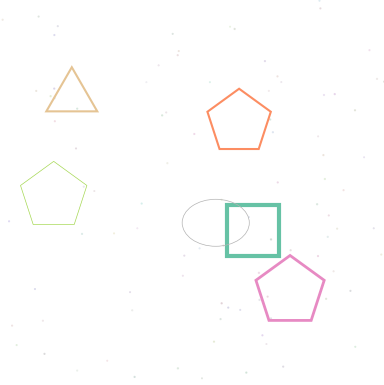[{"shape": "square", "thickness": 3, "radius": 0.33, "center": [0.657, 0.401]}, {"shape": "pentagon", "thickness": 1.5, "radius": 0.43, "center": [0.621, 0.683]}, {"shape": "pentagon", "thickness": 2, "radius": 0.47, "center": [0.753, 0.243]}, {"shape": "pentagon", "thickness": 0.5, "radius": 0.45, "center": [0.139, 0.49]}, {"shape": "triangle", "thickness": 1.5, "radius": 0.38, "center": [0.186, 0.749]}, {"shape": "oval", "thickness": 0.5, "radius": 0.44, "center": [0.56, 0.421]}]